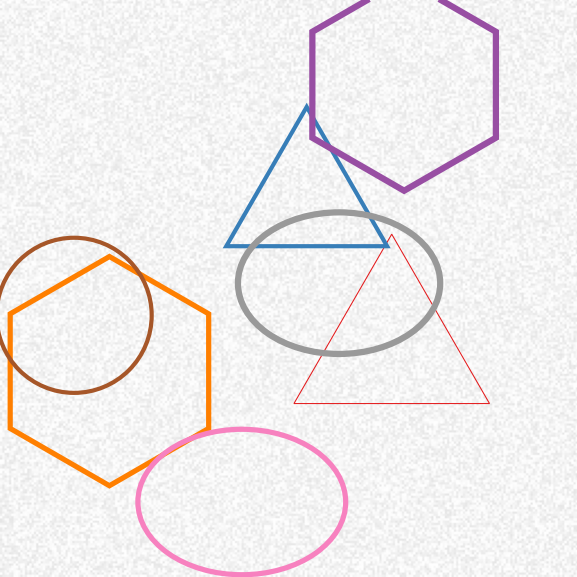[{"shape": "triangle", "thickness": 0.5, "radius": 0.98, "center": [0.678, 0.398]}, {"shape": "triangle", "thickness": 2, "radius": 0.8, "center": [0.531, 0.653]}, {"shape": "hexagon", "thickness": 3, "radius": 0.92, "center": [0.7, 0.852]}, {"shape": "hexagon", "thickness": 2.5, "radius": 0.99, "center": [0.189, 0.356]}, {"shape": "circle", "thickness": 2, "radius": 0.67, "center": [0.128, 0.453]}, {"shape": "oval", "thickness": 2.5, "radius": 0.9, "center": [0.419, 0.13]}, {"shape": "oval", "thickness": 3, "radius": 0.88, "center": [0.587, 0.509]}]